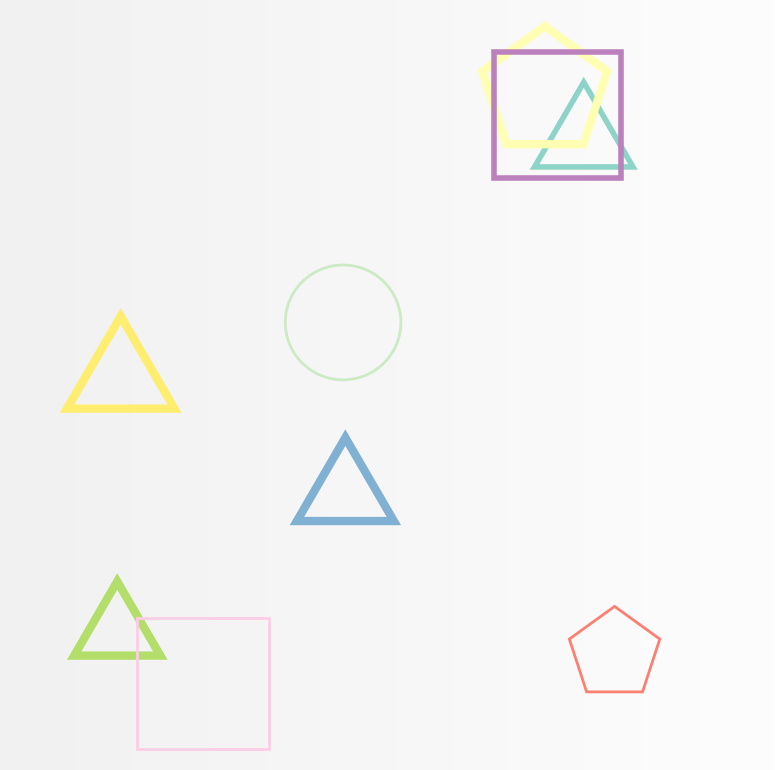[{"shape": "triangle", "thickness": 2, "radius": 0.37, "center": [0.753, 0.82]}, {"shape": "pentagon", "thickness": 3, "radius": 0.42, "center": [0.703, 0.881]}, {"shape": "pentagon", "thickness": 1, "radius": 0.31, "center": [0.793, 0.151]}, {"shape": "triangle", "thickness": 3, "radius": 0.36, "center": [0.446, 0.359]}, {"shape": "triangle", "thickness": 3, "radius": 0.32, "center": [0.151, 0.181]}, {"shape": "square", "thickness": 1, "radius": 0.43, "center": [0.263, 0.112]}, {"shape": "square", "thickness": 2, "radius": 0.41, "center": [0.719, 0.851]}, {"shape": "circle", "thickness": 1, "radius": 0.37, "center": [0.443, 0.581]}, {"shape": "triangle", "thickness": 3, "radius": 0.4, "center": [0.156, 0.509]}]